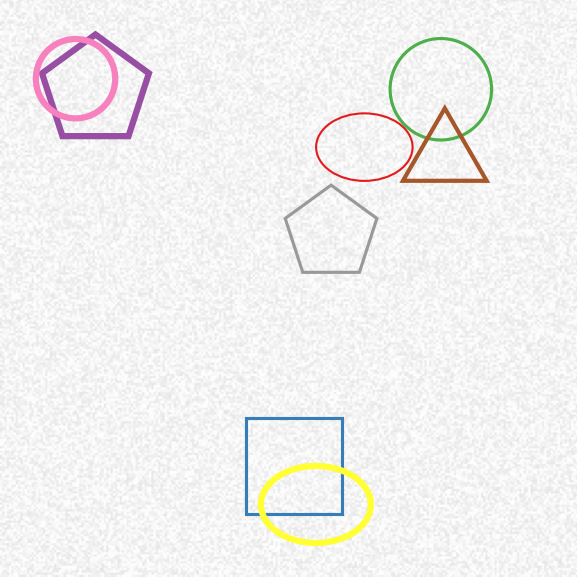[{"shape": "oval", "thickness": 1, "radius": 0.42, "center": [0.631, 0.744]}, {"shape": "square", "thickness": 1.5, "radius": 0.41, "center": [0.509, 0.192]}, {"shape": "circle", "thickness": 1.5, "radius": 0.44, "center": [0.763, 0.845]}, {"shape": "pentagon", "thickness": 3, "radius": 0.49, "center": [0.165, 0.842]}, {"shape": "oval", "thickness": 3, "radius": 0.48, "center": [0.547, 0.126]}, {"shape": "triangle", "thickness": 2, "radius": 0.42, "center": [0.77, 0.728]}, {"shape": "circle", "thickness": 3, "radius": 0.34, "center": [0.131, 0.863]}, {"shape": "pentagon", "thickness": 1.5, "radius": 0.42, "center": [0.573, 0.595]}]